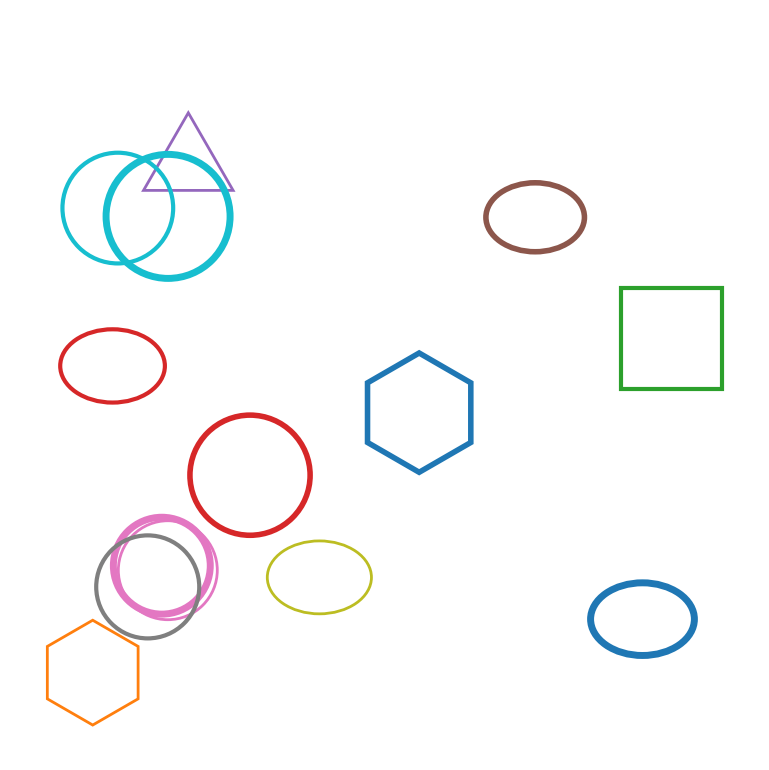[{"shape": "hexagon", "thickness": 2, "radius": 0.39, "center": [0.544, 0.464]}, {"shape": "oval", "thickness": 2.5, "radius": 0.34, "center": [0.834, 0.196]}, {"shape": "hexagon", "thickness": 1, "radius": 0.34, "center": [0.12, 0.126]}, {"shape": "square", "thickness": 1.5, "radius": 0.33, "center": [0.872, 0.56]}, {"shape": "oval", "thickness": 1.5, "radius": 0.34, "center": [0.146, 0.525]}, {"shape": "circle", "thickness": 2, "radius": 0.39, "center": [0.325, 0.383]}, {"shape": "triangle", "thickness": 1, "radius": 0.34, "center": [0.245, 0.786]}, {"shape": "oval", "thickness": 2, "radius": 0.32, "center": [0.695, 0.718]}, {"shape": "circle", "thickness": 2.5, "radius": 0.31, "center": [0.21, 0.265]}, {"shape": "circle", "thickness": 1, "radius": 0.32, "center": [0.218, 0.259]}, {"shape": "circle", "thickness": 1.5, "radius": 0.33, "center": [0.192, 0.238]}, {"shape": "oval", "thickness": 1, "radius": 0.34, "center": [0.415, 0.25]}, {"shape": "circle", "thickness": 1.5, "radius": 0.36, "center": [0.153, 0.73]}, {"shape": "circle", "thickness": 2.5, "radius": 0.4, "center": [0.218, 0.719]}]